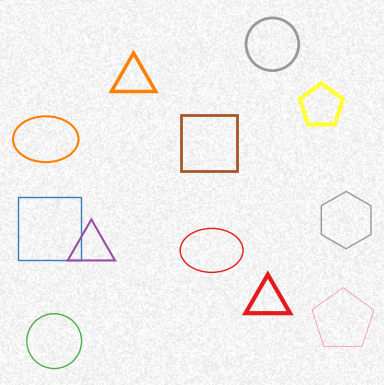[{"shape": "oval", "thickness": 1, "radius": 0.41, "center": [0.55, 0.35]}, {"shape": "triangle", "thickness": 3, "radius": 0.33, "center": [0.696, 0.22]}, {"shape": "square", "thickness": 1, "radius": 0.41, "center": [0.128, 0.407]}, {"shape": "circle", "thickness": 1, "radius": 0.36, "center": [0.141, 0.114]}, {"shape": "triangle", "thickness": 1.5, "radius": 0.35, "center": [0.237, 0.359]}, {"shape": "triangle", "thickness": 2.5, "radius": 0.33, "center": [0.347, 0.796]}, {"shape": "oval", "thickness": 1.5, "radius": 0.43, "center": [0.119, 0.638]}, {"shape": "pentagon", "thickness": 3, "radius": 0.29, "center": [0.835, 0.725]}, {"shape": "square", "thickness": 2, "radius": 0.36, "center": [0.542, 0.627]}, {"shape": "pentagon", "thickness": 0.5, "radius": 0.42, "center": [0.891, 0.168]}, {"shape": "hexagon", "thickness": 1, "radius": 0.37, "center": [0.899, 0.428]}, {"shape": "circle", "thickness": 2, "radius": 0.34, "center": [0.707, 0.885]}]